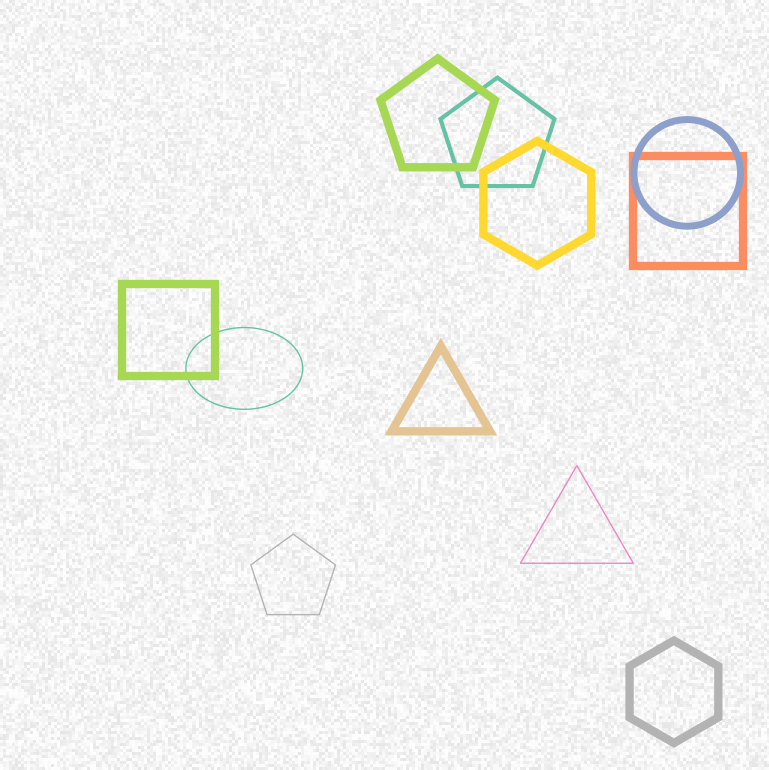[{"shape": "oval", "thickness": 0.5, "radius": 0.38, "center": [0.317, 0.522]}, {"shape": "pentagon", "thickness": 1.5, "radius": 0.39, "center": [0.646, 0.821]}, {"shape": "square", "thickness": 3, "radius": 0.36, "center": [0.894, 0.726]}, {"shape": "circle", "thickness": 2.5, "radius": 0.35, "center": [0.892, 0.775]}, {"shape": "triangle", "thickness": 0.5, "radius": 0.42, "center": [0.749, 0.311]}, {"shape": "square", "thickness": 3, "radius": 0.3, "center": [0.219, 0.571]}, {"shape": "pentagon", "thickness": 3, "radius": 0.39, "center": [0.568, 0.846]}, {"shape": "hexagon", "thickness": 3, "radius": 0.4, "center": [0.698, 0.736]}, {"shape": "triangle", "thickness": 3, "radius": 0.37, "center": [0.572, 0.477]}, {"shape": "hexagon", "thickness": 3, "radius": 0.33, "center": [0.875, 0.102]}, {"shape": "pentagon", "thickness": 0.5, "radius": 0.29, "center": [0.381, 0.249]}]